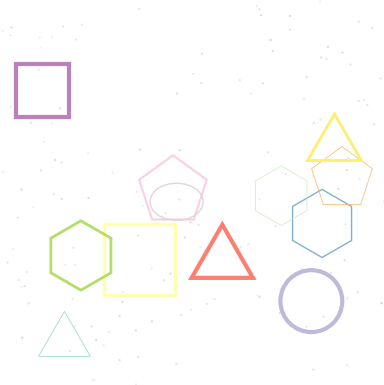[{"shape": "triangle", "thickness": 0.5, "radius": 0.39, "center": [0.167, 0.113]}, {"shape": "square", "thickness": 2.5, "radius": 0.46, "center": [0.362, 0.327]}, {"shape": "circle", "thickness": 3, "radius": 0.4, "center": [0.809, 0.218]}, {"shape": "triangle", "thickness": 3, "radius": 0.46, "center": [0.577, 0.324]}, {"shape": "hexagon", "thickness": 1, "radius": 0.44, "center": [0.837, 0.42]}, {"shape": "pentagon", "thickness": 0.5, "radius": 0.41, "center": [0.888, 0.536]}, {"shape": "hexagon", "thickness": 2, "radius": 0.45, "center": [0.21, 0.336]}, {"shape": "pentagon", "thickness": 1.5, "radius": 0.46, "center": [0.449, 0.505]}, {"shape": "oval", "thickness": 1, "radius": 0.34, "center": [0.459, 0.476]}, {"shape": "square", "thickness": 3, "radius": 0.35, "center": [0.11, 0.766]}, {"shape": "hexagon", "thickness": 0.5, "radius": 0.39, "center": [0.73, 0.492]}, {"shape": "triangle", "thickness": 2, "radius": 0.4, "center": [0.869, 0.623]}]